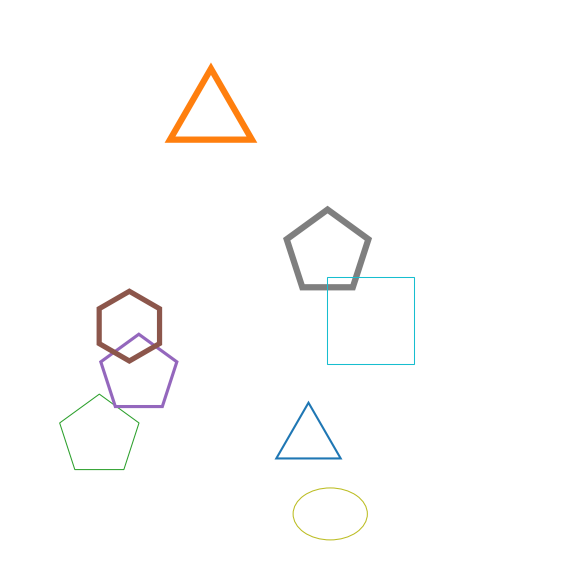[{"shape": "triangle", "thickness": 1, "radius": 0.32, "center": [0.534, 0.237]}, {"shape": "triangle", "thickness": 3, "radius": 0.41, "center": [0.365, 0.798]}, {"shape": "pentagon", "thickness": 0.5, "radius": 0.36, "center": [0.172, 0.244]}, {"shape": "pentagon", "thickness": 1.5, "radius": 0.35, "center": [0.24, 0.351]}, {"shape": "hexagon", "thickness": 2.5, "radius": 0.3, "center": [0.224, 0.434]}, {"shape": "pentagon", "thickness": 3, "radius": 0.37, "center": [0.567, 0.562]}, {"shape": "oval", "thickness": 0.5, "radius": 0.32, "center": [0.572, 0.109]}, {"shape": "square", "thickness": 0.5, "radius": 0.38, "center": [0.641, 0.444]}]